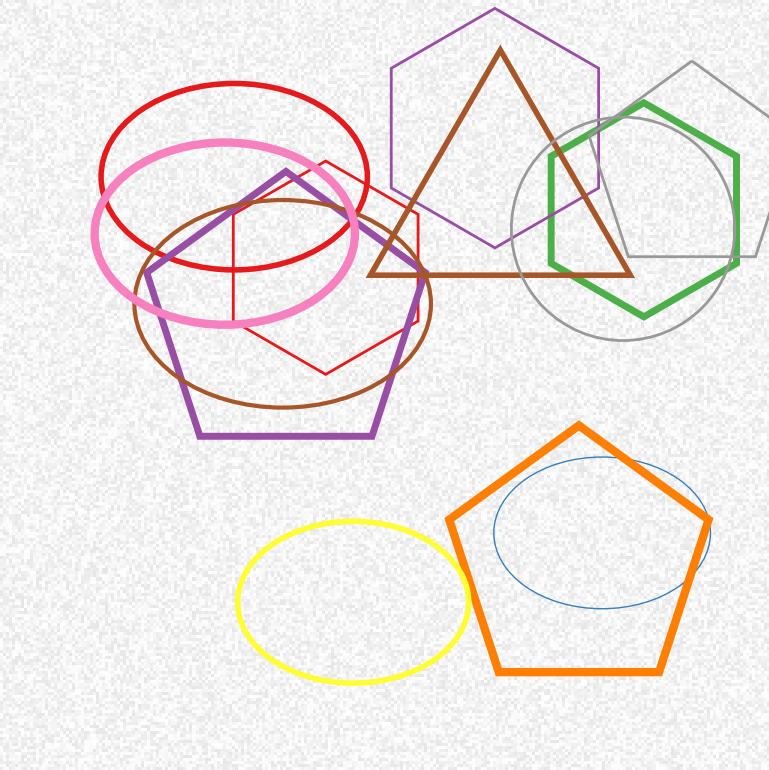[{"shape": "oval", "thickness": 2, "radius": 0.86, "center": [0.304, 0.771]}, {"shape": "hexagon", "thickness": 1, "radius": 0.69, "center": [0.423, 0.652]}, {"shape": "oval", "thickness": 0.5, "radius": 0.7, "center": [0.782, 0.308]}, {"shape": "hexagon", "thickness": 2.5, "radius": 0.69, "center": [0.836, 0.728]}, {"shape": "pentagon", "thickness": 2.5, "radius": 0.95, "center": [0.371, 0.587]}, {"shape": "hexagon", "thickness": 1, "radius": 0.78, "center": [0.643, 0.834]}, {"shape": "pentagon", "thickness": 3, "radius": 0.89, "center": [0.752, 0.27]}, {"shape": "oval", "thickness": 2, "radius": 0.75, "center": [0.459, 0.218]}, {"shape": "oval", "thickness": 1.5, "radius": 0.96, "center": [0.367, 0.605]}, {"shape": "triangle", "thickness": 2, "radius": 0.97, "center": [0.65, 0.74]}, {"shape": "oval", "thickness": 3, "radius": 0.85, "center": [0.292, 0.697]}, {"shape": "circle", "thickness": 1, "radius": 0.73, "center": [0.809, 0.703]}, {"shape": "pentagon", "thickness": 1, "radius": 0.7, "center": [0.899, 0.78]}]